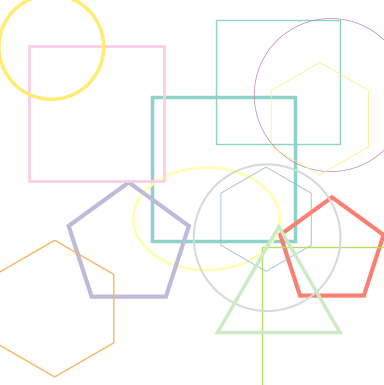[{"shape": "square", "thickness": 1, "radius": 0.81, "center": [0.723, 0.786]}, {"shape": "square", "thickness": 2.5, "radius": 0.93, "center": [0.581, 0.561]}, {"shape": "oval", "thickness": 2, "radius": 0.95, "center": [0.536, 0.432]}, {"shape": "pentagon", "thickness": 3, "radius": 0.82, "center": [0.334, 0.362]}, {"shape": "pentagon", "thickness": 3, "radius": 0.71, "center": [0.862, 0.346]}, {"shape": "hexagon", "thickness": 0.5, "radius": 0.68, "center": [0.691, 0.431]}, {"shape": "hexagon", "thickness": 1, "radius": 0.89, "center": [0.142, 0.198]}, {"shape": "square", "thickness": 1, "radius": 0.99, "center": [0.878, 0.16]}, {"shape": "square", "thickness": 2, "radius": 0.87, "center": [0.251, 0.704]}, {"shape": "circle", "thickness": 1.5, "radius": 0.95, "center": [0.694, 0.383]}, {"shape": "circle", "thickness": 0.5, "radius": 0.99, "center": [0.859, 0.753]}, {"shape": "triangle", "thickness": 2.5, "radius": 0.92, "center": [0.724, 0.228]}, {"shape": "circle", "thickness": 2.5, "radius": 0.68, "center": [0.133, 0.878]}, {"shape": "hexagon", "thickness": 0.5, "radius": 0.73, "center": [0.831, 0.692]}]